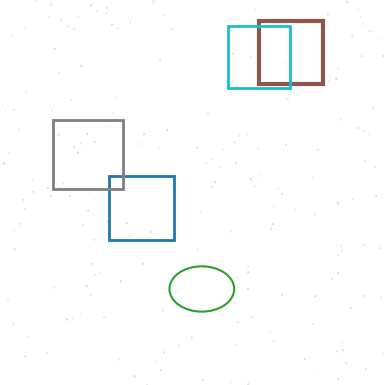[{"shape": "square", "thickness": 2, "radius": 0.42, "center": [0.368, 0.46]}, {"shape": "oval", "thickness": 1.5, "radius": 0.42, "center": [0.524, 0.249]}, {"shape": "square", "thickness": 3, "radius": 0.41, "center": [0.756, 0.863]}, {"shape": "square", "thickness": 2, "radius": 0.45, "center": [0.229, 0.598]}, {"shape": "square", "thickness": 2, "radius": 0.4, "center": [0.673, 0.853]}]